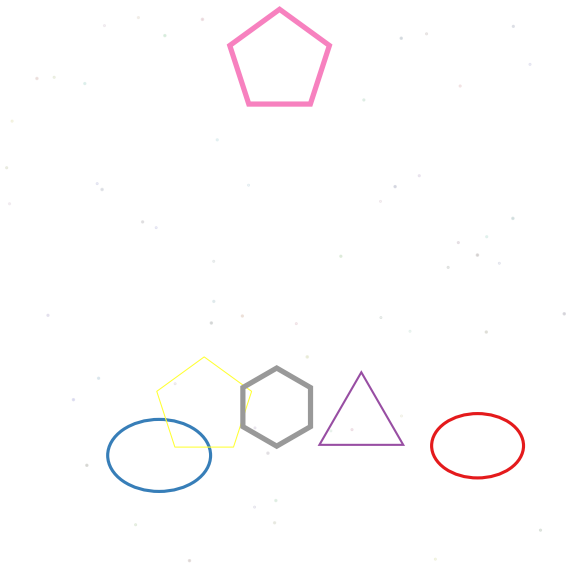[{"shape": "oval", "thickness": 1.5, "radius": 0.4, "center": [0.827, 0.227]}, {"shape": "oval", "thickness": 1.5, "radius": 0.45, "center": [0.276, 0.211]}, {"shape": "triangle", "thickness": 1, "radius": 0.42, "center": [0.626, 0.271]}, {"shape": "pentagon", "thickness": 0.5, "radius": 0.43, "center": [0.354, 0.295]}, {"shape": "pentagon", "thickness": 2.5, "radius": 0.45, "center": [0.484, 0.892]}, {"shape": "hexagon", "thickness": 2.5, "radius": 0.34, "center": [0.479, 0.294]}]